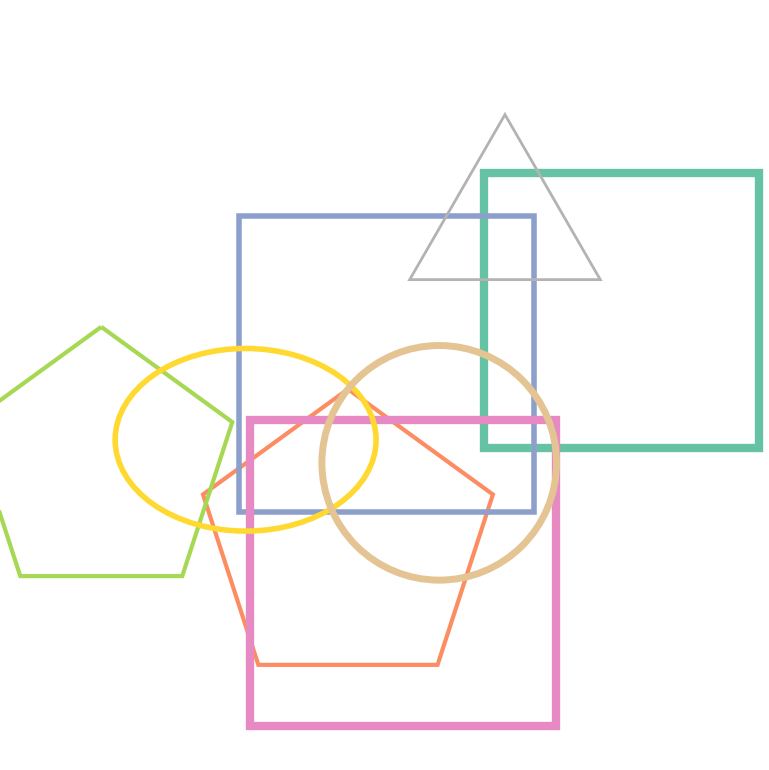[{"shape": "square", "thickness": 3, "radius": 0.89, "center": [0.807, 0.597]}, {"shape": "pentagon", "thickness": 1.5, "radius": 0.99, "center": [0.452, 0.297]}, {"shape": "square", "thickness": 2, "radius": 0.96, "center": [0.502, 0.527]}, {"shape": "square", "thickness": 3, "radius": 1.0, "center": [0.523, 0.256]}, {"shape": "pentagon", "thickness": 1.5, "radius": 0.89, "center": [0.132, 0.397]}, {"shape": "oval", "thickness": 2, "radius": 0.85, "center": [0.319, 0.429]}, {"shape": "circle", "thickness": 2.5, "radius": 0.76, "center": [0.57, 0.399]}, {"shape": "triangle", "thickness": 1, "radius": 0.71, "center": [0.656, 0.708]}]